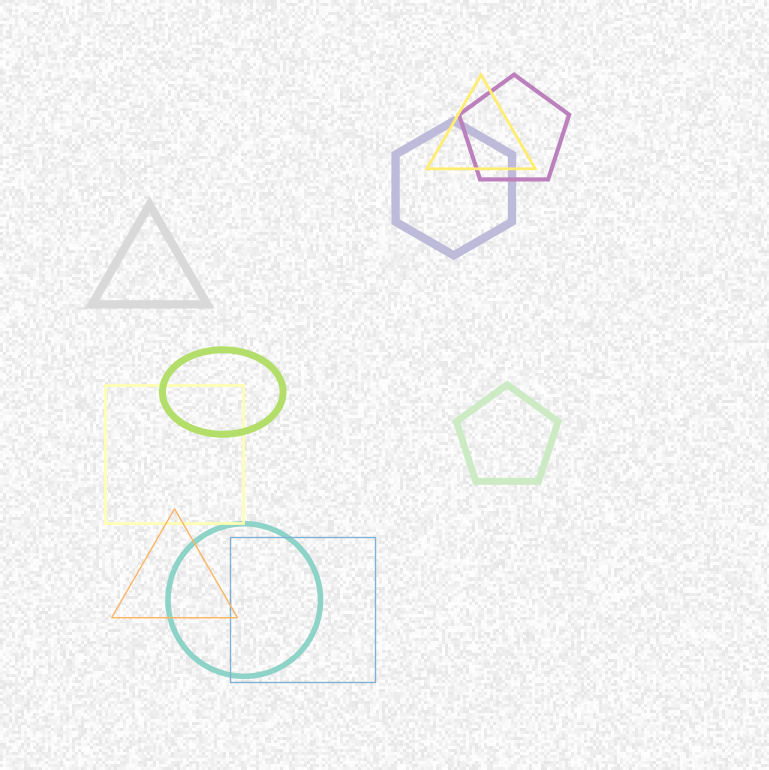[{"shape": "circle", "thickness": 2, "radius": 0.5, "center": [0.317, 0.221]}, {"shape": "square", "thickness": 1, "radius": 0.45, "center": [0.226, 0.41]}, {"shape": "hexagon", "thickness": 3, "radius": 0.44, "center": [0.589, 0.756]}, {"shape": "square", "thickness": 0.5, "radius": 0.47, "center": [0.393, 0.209]}, {"shape": "triangle", "thickness": 0.5, "radius": 0.47, "center": [0.227, 0.245]}, {"shape": "oval", "thickness": 2.5, "radius": 0.39, "center": [0.289, 0.491]}, {"shape": "triangle", "thickness": 3, "radius": 0.43, "center": [0.194, 0.648]}, {"shape": "pentagon", "thickness": 1.5, "radius": 0.38, "center": [0.668, 0.828]}, {"shape": "pentagon", "thickness": 2.5, "radius": 0.35, "center": [0.659, 0.431]}, {"shape": "triangle", "thickness": 1, "radius": 0.41, "center": [0.625, 0.821]}]